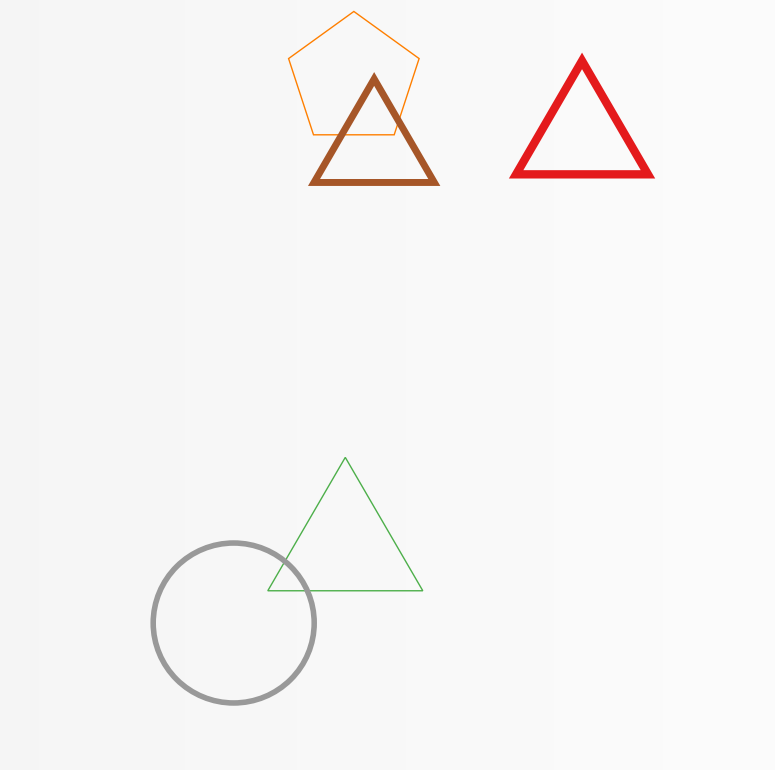[{"shape": "triangle", "thickness": 3, "radius": 0.49, "center": [0.751, 0.823]}, {"shape": "triangle", "thickness": 0.5, "radius": 0.58, "center": [0.446, 0.291]}, {"shape": "pentagon", "thickness": 0.5, "radius": 0.44, "center": [0.457, 0.897]}, {"shape": "triangle", "thickness": 2.5, "radius": 0.45, "center": [0.483, 0.808]}, {"shape": "circle", "thickness": 2, "radius": 0.52, "center": [0.302, 0.191]}]